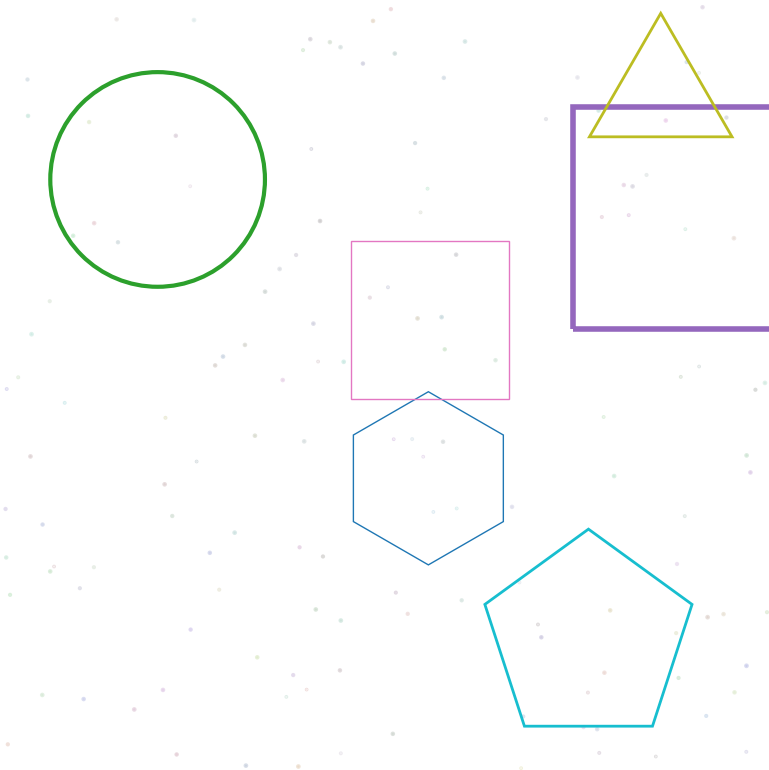[{"shape": "hexagon", "thickness": 0.5, "radius": 0.56, "center": [0.556, 0.379]}, {"shape": "circle", "thickness": 1.5, "radius": 0.7, "center": [0.205, 0.767]}, {"shape": "square", "thickness": 2, "radius": 0.72, "center": [0.889, 0.717]}, {"shape": "square", "thickness": 0.5, "radius": 0.51, "center": [0.558, 0.585]}, {"shape": "triangle", "thickness": 1, "radius": 0.53, "center": [0.858, 0.876]}, {"shape": "pentagon", "thickness": 1, "radius": 0.71, "center": [0.764, 0.171]}]